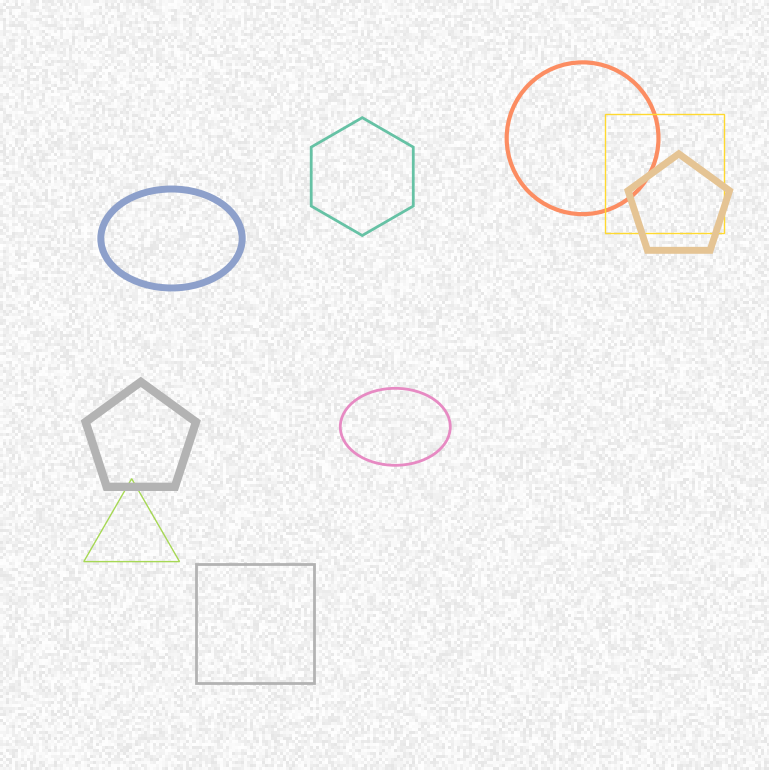[{"shape": "hexagon", "thickness": 1, "radius": 0.38, "center": [0.47, 0.771]}, {"shape": "circle", "thickness": 1.5, "radius": 0.49, "center": [0.757, 0.82]}, {"shape": "oval", "thickness": 2.5, "radius": 0.46, "center": [0.223, 0.69]}, {"shape": "oval", "thickness": 1, "radius": 0.36, "center": [0.513, 0.446]}, {"shape": "triangle", "thickness": 0.5, "radius": 0.36, "center": [0.171, 0.307]}, {"shape": "square", "thickness": 0.5, "radius": 0.39, "center": [0.863, 0.775]}, {"shape": "pentagon", "thickness": 2.5, "radius": 0.35, "center": [0.882, 0.731]}, {"shape": "square", "thickness": 1, "radius": 0.38, "center": [0.331, 0.19]}, {"shape": "pentagon", "thickness": 3, "radius": 0.38, "center": [0.183, 0.429]}]